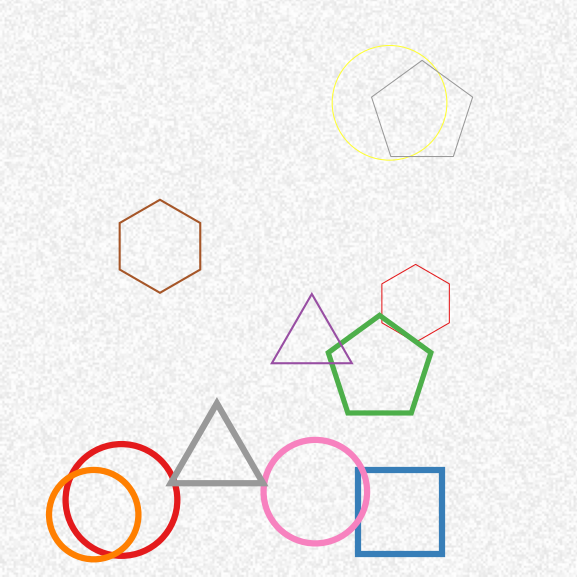[{"shape": "circle", "thickness": 3, "radius": 0.48, "center": [0.21, 0.133]}, {"shape": "hexagon", "thickness": 0.5, "radius": 0.34, "center": [0.72, 0.474]}, {"shape": "square", "thickness": 3, "radius": 0.36, "center": [0.693, 0.112]}, {"shape": "pentagon", "thickness": 2.5, "radius": 0.47, "center": [0.657, 0.36]}, {"shape": "triangle", "thickness": 1, "radius": 0.4, "center": [0.54, 0.41]}, {"shape": "circle", "thickness": 3, "radius": 0.39, "center": [0.162, 0.108]}, {"shape": "circle", "thickness": 0.5, "radius": 0.5, "center": [0.675, 0.821]}, {"shape": "hexagon", "thickness": 1, "radius": 0.4, "center": [0.277, 0.573]}, {"shape": "circle", "thickness": 3, "radius": 0.45, "center": [0.546, 0.148]}, {"shape": "pentagon", "thickness": 0.5, "radius": 0.46, "center": [0.731, 0.803]}, {"shape": "triangle", "thickness": 3, "radius": 0.46, "center": [0.376, 0.209]}]